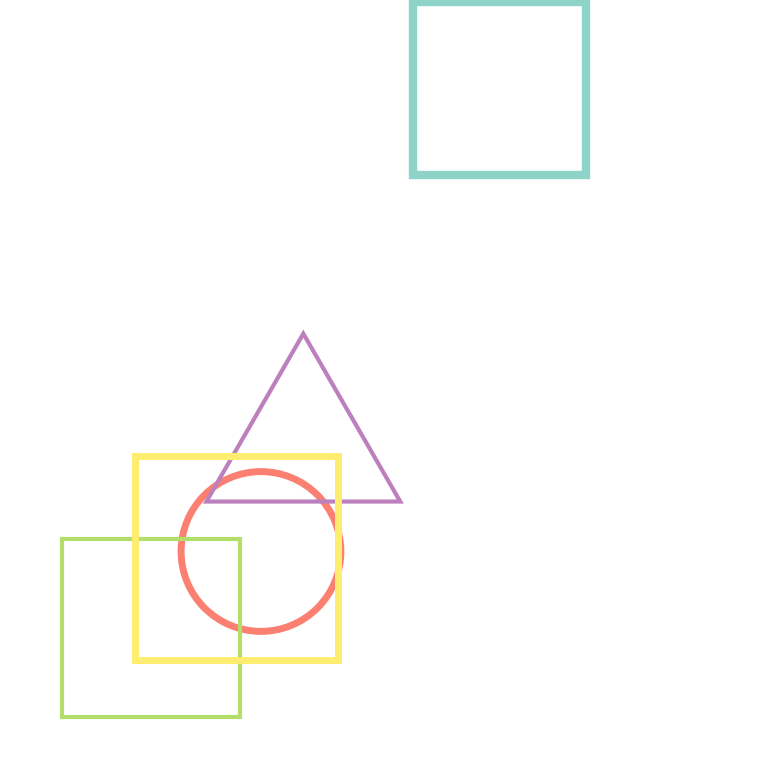[{"shape": "square", "thickness": 3, "radius": 0.56, "center": [0.649, 0.885]}, {"shape": "circle", "thickness": 2.5, "radius": 0.52, "center": [0.339, 0.284]}, {"shape": "square", "thickness": 1.5, "radius": 0.58, "center": [0.196, 0.184]}, {"shape": "triangle", "thickness": 1.5, "radius": 0.73, "center": [0.394, 0.421]}, {"shape": "square", "thickness": 2.5, "radius": 0.66, "center": [0.307, 0.275]}]